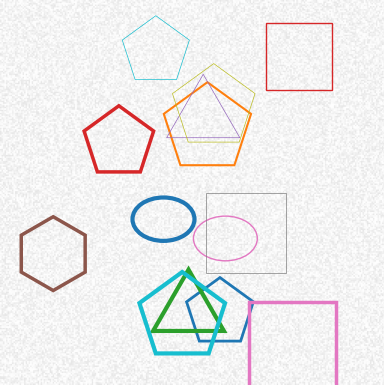[{"shape": "pentagon", "thickness": 2, "radius": 0.46, "center": [0.571, 0.188]}, {"shape": "oval", "thickness": 3, "radius": 0.4, "center": [0.425, 0.431]}, {"shape": "pentagon", "thickness": 1.5, "radius": 0.6, "center": [0.539, 0.667]}, {"shape": "triangle", "thickness": 3, "radius": 0.53, "center": [0.49, 0.193]}, {"shape": "square", "thickness": 1, "radius": 0.43, "center": [0.777, 0.854]}, {"shape": "pentagon", "thickness": 2.5, "radius": 0.47, "center": [0.309, 0.63]}, {"shape": "triangle", "thickness": 0.5, "radius": 0.55, "center": [0.528, 0.697]}, {"shape": "hexagon", "thickness": 2.5, "radius": 0.48, "center": [0.138, 0.341]}, {"shape": "square", "thickness": 2.5, "radius": 0.56, "center": [0.76, 0.103]}, {"shape": "oval", "thickness": 1, "radius": 0.41, "center": [0.585, 0.381]}, {"shape": "square", "thickness": 0.5, "radius": 0.52, "center": [0.639, 0.395]}, {"shape": "pentagon", "thickness": 0.5, "radius": 0.56, "center": [0.555, 0.722]}, {"shape": "pentagon", "thickness": 3, "radius": 0.58, "center": [0.473, 0.177]}, {"shape": "pentagon", "thickness": 0.5, "radius": 0.46, "center": [0.405, 0.868]}]